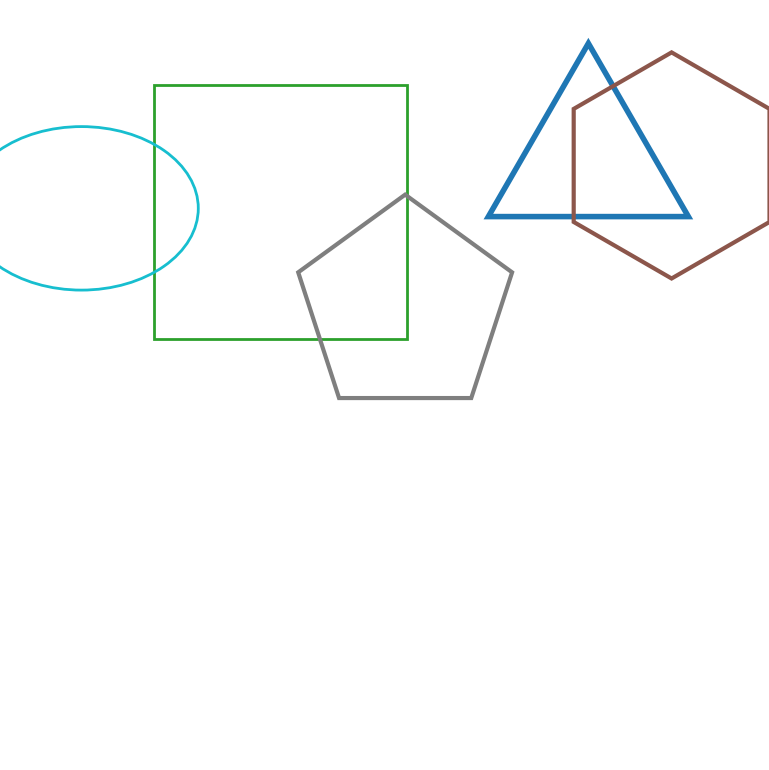[{"shape": "triangle", "thickness": 2, "radius": 0.75, "center": [0.764, 0.794]}, {"shape": "square", "thickness": 1, "radius": 0.82, "center": [0.364, 0.724]}, {"shape": "hexagon", "thickness": 1.5, "radius": 0.73, "center": [0.872, 0.785]}, {"shape": "pentagon", "thickness": 1.5, "radius": 0.73, "center": [0.526, 0.601]}, {"shape": "oval", "thickness": 1, "radius": 0.76, "center": [0.106, 0.729]}]